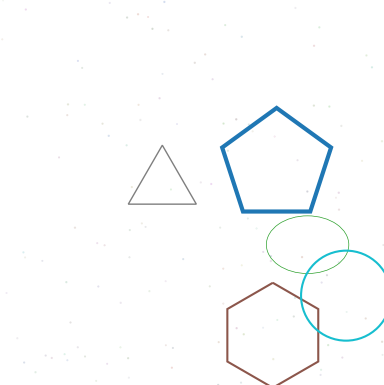[{"shape": "pentagon", "thickness": 3, "radius": 0.74, "center": [0.719, 0.571]}, {"shape": "oval", "thickness": 0.5, "radius": 0.54, "center": [0.799, 0.364]}, {"shape": "hexagon", "thickness": 1.5, "radius": 0.68, "center": [0.709, 0.129]}, {"shape": "triangle", "thickness": 1, "radius": 0.51, "center": [0.422, 0.521]}, {"shape": "circle", "thickness": 1.5, "radius": 0.58, "center": [0.899, 0.232]}]